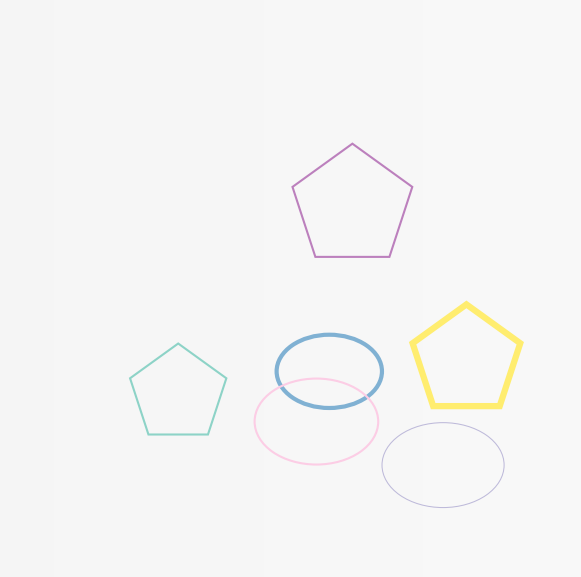[{"shape": "pentagon", "thickness": 1, "radius": 0.44, "center": [0.307, 0.317]}, {"shape": "oval", "thickness": 0.5, "radius": 0.53, "center": [0.762, 0.194]}, {"shape": "oval", "thickness": 2, "radius": 0.45, "center": [0.567, 0.356]}, {"shape": "oval", "thickness": 1, "radius": 0.53, "center": [0.544, 0.269]}, {"shape": "pentagon", "thickness": 1, "radius": 0.54, "center": [0.606, 0.642]}, {"shape": "pentagon", "thickness": 3, "radius": 0.49, "center": [0.802, 0.375]}]